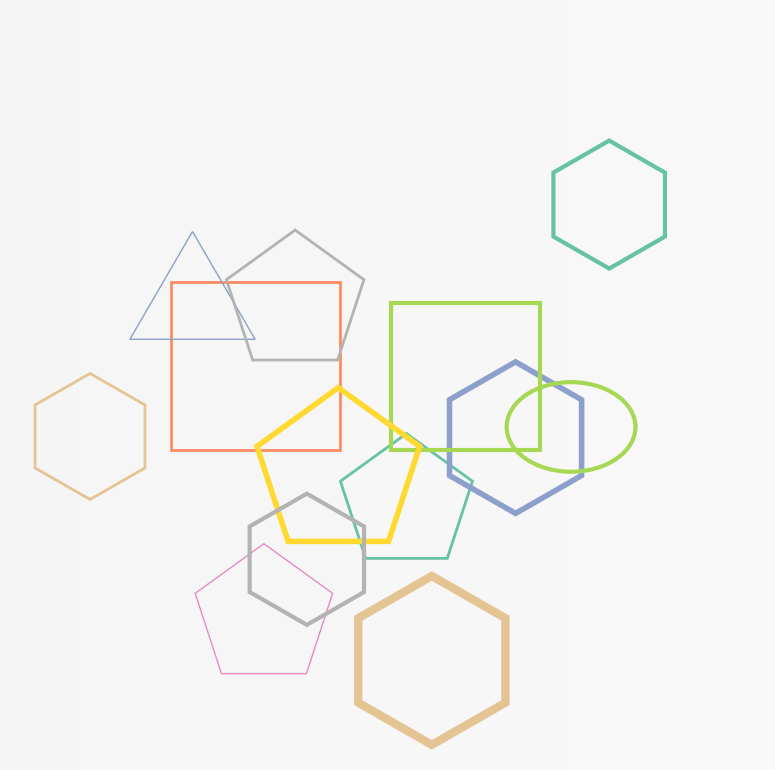[{"shape": "pentagon", "thickness": 1, "radius": 0.45, "center": [0.524, 0.347]}, {"shape": "hexagon", "thickness": 1.5, "radius": 0.42, "center": [0.786, 0.734]}, {"shape": "square", "thickness": 1, "radius": 0.54, "center": [0.33, 0.524]}, {"shape": "triangle", "thickness": 0.5, "radius": 0.47, "center": [0.248, 0.606]}, {"shape": "hexagon", "thickness": 2, "radius": 0.49, "center": [0.665, 0.432]}, {"shape": "pentagon", "thickness": 0.5, "radius": 0.47, "center": [0.341, 0.201]}, {"shape": "oval", "thickness": 1.5, "radius": 0.42, "center": [0.737, 0.446]}, {"shape": "square", "thickness": 1.5, "radius": 0.48, "center": [0.601, 0.511]}, {"shape": "pentagon", "thickness": 2, "radius": 0.55, "center": [0.437, 0.386]}, {"shape": "hexagon", "thickness": 1, "radius": 0.41, "center": [0.116, 0.433]}, {"shape": "hexagon", "thickness": 3, "radius": 0.55, "center": [0.557, 0.142]}, {"shape": "pentagon", "thickness": 1, "radius": 0.47, "center": [0.381, 0.608]}, {"shape": "hexagon", "thickness": 1.5, "radius": 0.43, "center": [0.396, 0.274]}]